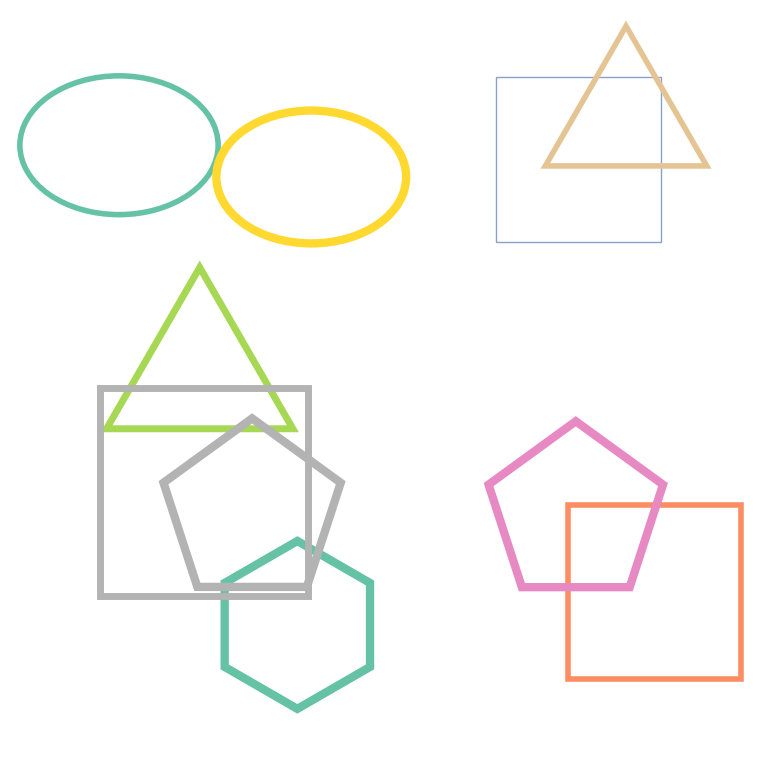[{"shape": "oval", "thickness": 2, "radius": 0.64, "center": [0.155, 0.811]}, {"shape": "hexagon", "thickness": 3, "radius": 0.55, "center": [0.386, 0.188]}, {"shape": "square", "thickness": 2, "radius": 0.56, "center": [0.85, 0.231]}, {"shape": "square", "thickness": 0.5, "radius": 0.54, "center": [0.752, 0.793]}, {"shape": "pentagon", "thickness": 3, "radius": 0.6, "center": [0.748, 0.334]}, {"shape": "triangle", "thickness": 2.5, "radius": 0.7, "center": [0.259, 0.513]}, {"shape": "oval", "thickness": 3, "radius": 0.62, "center": [0.404, 0.77]}, {"shape": "triangle", "thickness": 2, "radius": 0.61, "center": [0.813, 0.845]}, {"shape": "pentagon", "thickness": 3, "radius": 0.6, "center": [0.327, 0.336]}, {"shape": "square", "thickness": 2.5, "radius": 0.68, "center": [0.265, 0.361]}]